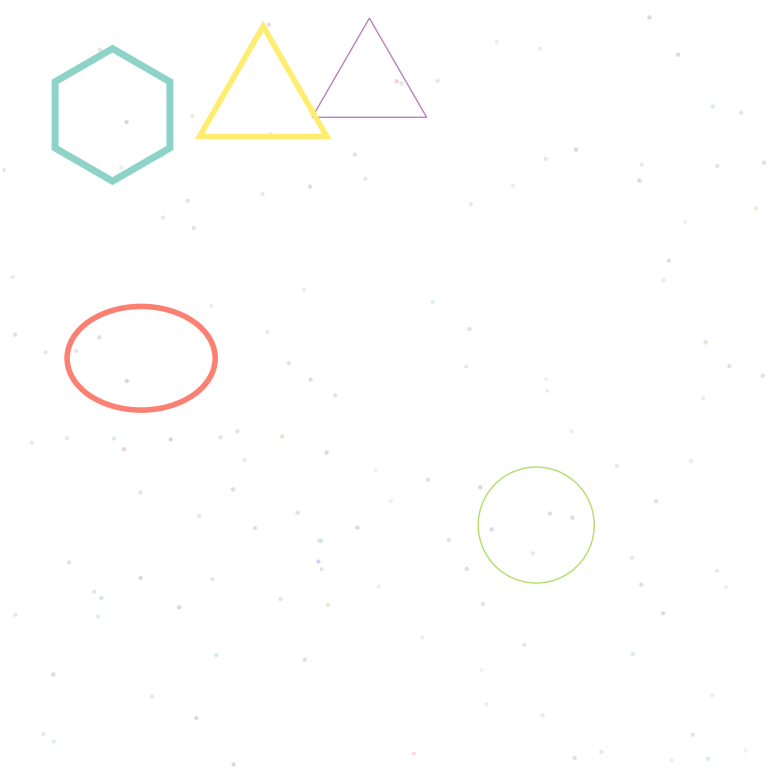[{"shape": "hexagon", "thickness": 2.5, "radius": 0.43, "center": [0.146, 0.851]}, {"shape": "oval", "thickness": 2, "radius": 0.48, "center": [0.183, 0.535]}, {"shape": "circle", "thickness": 0.5, "radius": 0.38, "center": [0.696, 0.318]}, {"shape": "triangle", "thickness": 0.5, "radius": 0.43, "center": [0.48, 0.891]}, {"shape": "triangle", "thickness": 2, "radius": 0.48, "center": [0.342, 0.87]}]